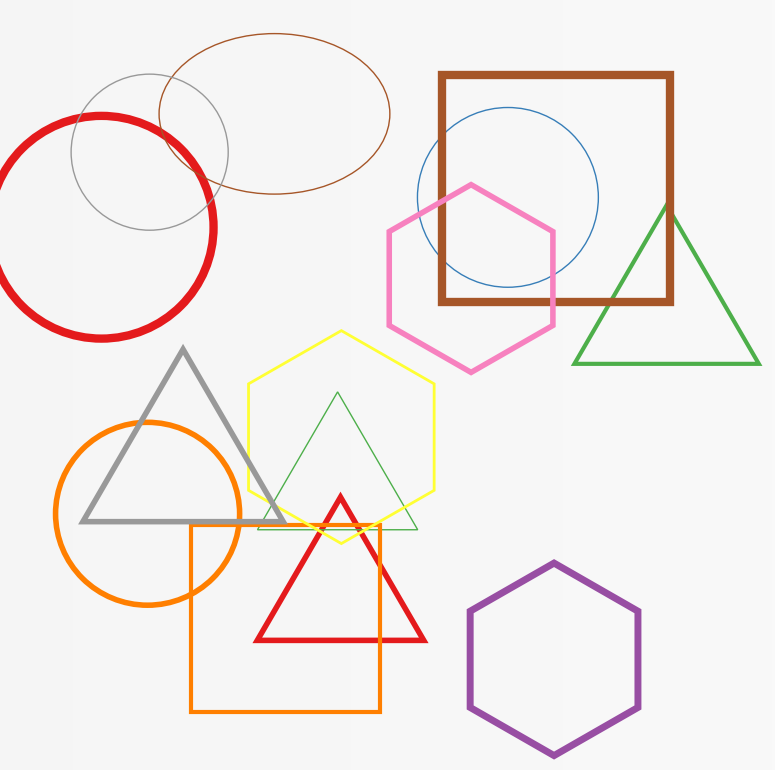[{"shape": "triangle", "thickness": 2, "radius": 0.62, "center": [0.439, 0.23]}, {"shape": "circle", "thickness": 3, "radius": 0.72, "center": [0.131, 0.705]}, {"shape": "circle", "thickness": 0.5, "radius": 0.58, "center": [0.655, 0.744]}, {"shape": "triangle", "thickness": 0.5, "radius": 0.6, "center": [0.436, 0.372]}, {"shape": "triangle", "thickness": 1.5, "radius": 0.69, "center": [0.86, 0.596]}, {"shape": "hexagon", "thickness": 2.5, "radius": 0.62, "center": [0.715, 0.144]}, {"shape": "square", "thickness": 1.5, "radius": 0.61, "center": [0.368, 0.197]}, {"shape": "circle", "thickness": 2, "radius": 0.59, "center": [0.19, 0.333]}, {"shape": "hexagon", "thickness": 1, "radius": 0.69, "center": [0.44, 0.432]}, {"shape": "square", "thickness": 3, "radius": 0.74, "center": [0.718, 0.756]}, {"shape": "oval", "thickness": 0.5, "radius": 0.74, "center": [0.354, 0.852]}, {"shape": "hexagon", "thickness": 2, "radius": 0.61, "center": [0.608, 0.638]}, {"shape": "circle", "thickness": 0.5, "radius": 0.51, "center": [0.193, 0.802]}, {"shape": "triangle", "thickness": 2, "radius": 0.75, "center": [0.236, 0.397]}]